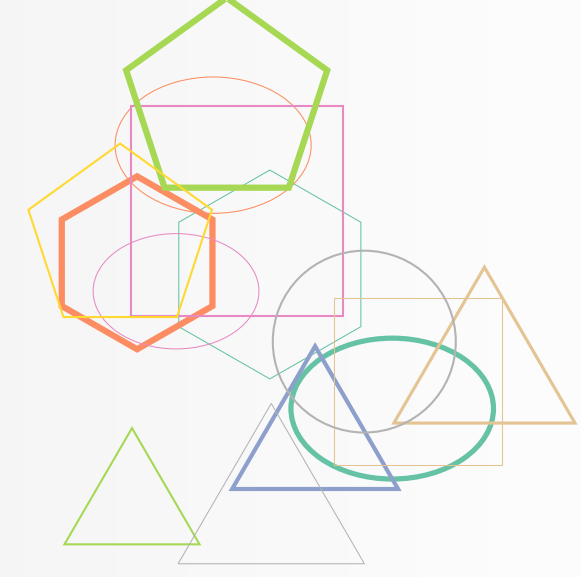[{"shape": "oval", "thickness": 2.5, "radius": 0.87, "center": [0.675, 0.292]}, {"shape": "hexagon", "thickness": 0.5, "radius": 0.9, "center": [0.464, 0.524]}, {"shape": "oval", "thickness": 0.5, "radius": 0.84, "center": [0.367, 0.748]}, {"shape": "hexagon", "thickness": 3, "radius": 0.75, "center": [0.236, 0.544]}, {"shape": "triangle", "thickness": 2, "radius": 0.82, "center": [0.542, 0.235]}, {"shape": "oval", "thickness": 0.5, "radius": 0.71, "center": [0.303, 0.495]}, {"shape": "square", "thickness": 1, "radius": 0.91, "center": [0.408, 0.634]}, {"shape": "triangle", "thickness": 1, "radius": 0.67, "center": [0.227, 0.124]}, {"shape": "pentagon", "thickness": 3, "radius": 0.91, "center": [0.39, 0.821]}, {"shape": "pentagon", "thickness": 1, "radius": 0.83, "center": [0.207, 0.585]}, {"shape": "triangle", "thickness": 1.5, "radius": 0.9, "center": [0.833, 0.357]}, {"shape": "square", "thickness": 0.5, "radius": 0.72, "center": [0.719, 0.338]}, {"shape": "triangle", "thickness": 0.5, "radius": 0.93, "center": [0.467, 0.115]}, {"shape": "circle", "thickness": 1, "radius": 0.79, "center": [0.627, 0.408]}]